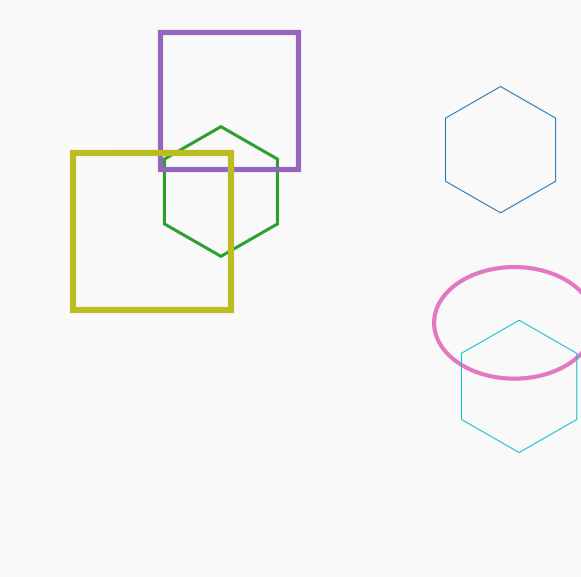[{"shape": "hexagon", "thickness": 0.5, "radius": 0.55, "center": [0.861, 0.74]}, {"shape": "hexagon", "thickness": 1.5, "radius": 0.56, "center": [0.38, 0.668]}, {"shape": "square", "thickness": 2.5, "radius": 0.59, "center": [0.394, 0.825]}, {"shape": "oval", "thickness": 2, "radius": 0.69, "center": [0.885, 0.44]}, {"shape": "square", "thickness": 3, "radius": 0.68, "center": [0.261, 0.598]}, {"shape": "hexagon", "thickness": 0.5, "radius": 0.57, "center": [0.893, 0.33]}]